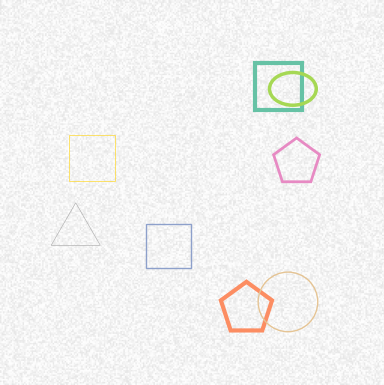[{"shape": "square", "thickness": 3, "radius": 0.31, "center": [0.723, 0.775]}, {"shape": "pentagon", "thickness": 3, "radius": 0.35, "center": [0.64, 0.198]}, {"shape": "square", "thickness": 1, "radius": 0.29, "center": [0.438, 0.361]}, {"shape": "pentagon", "thickness": 2, "radius": 0.31, "center": [0.77, 0.579]}, {"shape": "oval", "thickness": 2.5, "radius": 0.3, "center": [0.761, 0.769]}, {"shape": "square", "thickness": 0.5, "radius": 0.3, "center": [0.24, 0.59]}, {"shape": "circle", "thickness": 1, "radius": 0.39, "center": [0.748, 0.216]}, {"shape": "triangle", "thickness": 0.5, "radius": 0.37, "center": [0.197, 0.4]}]